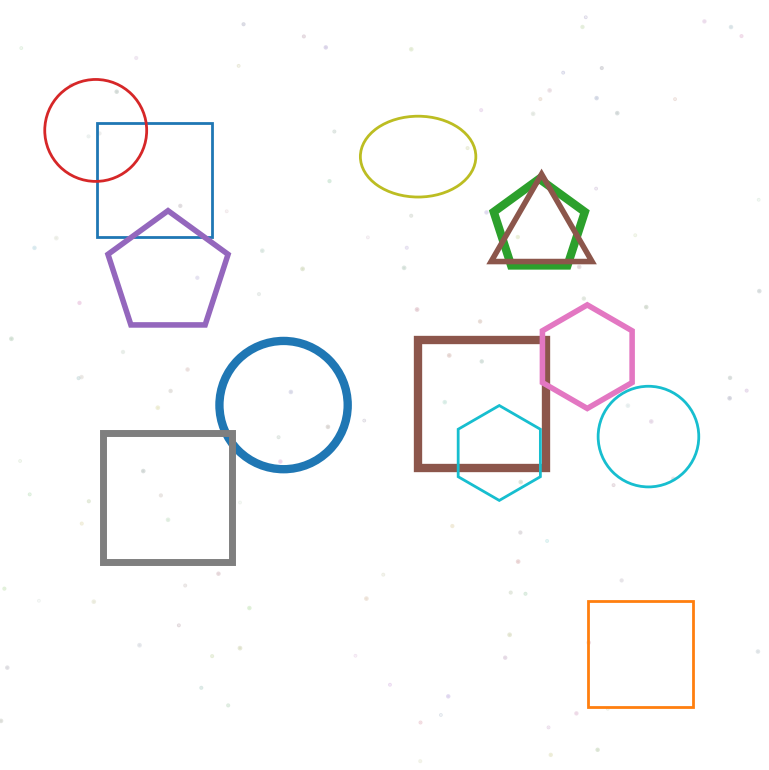[{"shape": "circle", "thickness": 3, "radius": 0.42, "center": [0.368, 0.474]}, {"shape": "square", "thickness": 1, "radius": 0.37, "center": [0.201, 0.766]}, {"shape": "square", "thickness": 1, "radius": 0.34, "center": [0.832, 0.151]}, {"shape": "pentagon", "thickness": 3, "radius": 0.31, "center": [0.7, 0.706]}, {"shape": "circle", "thickness": 1, "radius": 0.33, "center": [0.124, 0.831]}, {"shape": "pentagon", "thickness": 2, "radius": 0.41, "center": [0.218, 0.644]}, {"shape": "square", "thickness": 3, "radius": 0.42, "center": [0.626, 0.475]}, {"shape": "triangle", "thickness": 2, "radius": 0.38, "center": [0.703, 0.698]}, {"shape": "hexagon", "thickness": 2, "radius": 0.34, "center": [0.763, 0.537]}, {"shape": "square", "thickness": 2.5, "radius": 0.42, "center": [0.218, 0.354]}, {"shape": "oval", "thickness": 1, "radius": 0.37, "center": [0.543, 0.797]}, {"shape": "circle", "thickness": 1, "radius": 0.33, "center": [0.842, 0.433]}, {"shape": "hexagon", "thickness": 1, "radius": 0.31, "center": [0.648, 0.412]}]